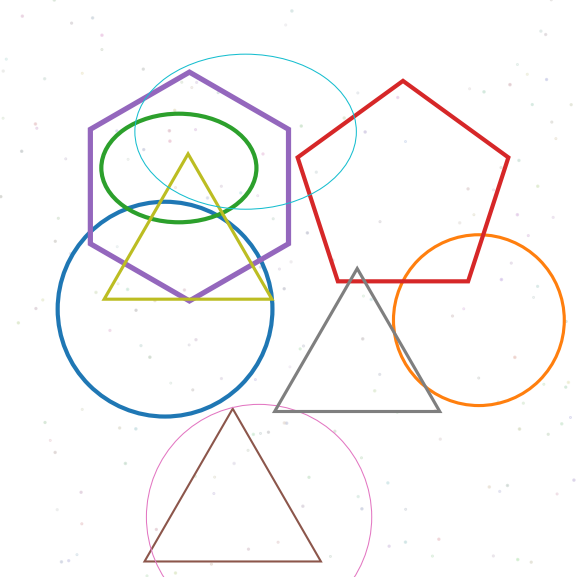[{"shape": "circle", "thickness": 2, "radius": 0.93, "center": [0.286, 0.464]}, {"shape": "circle", "thickness": 1.5, "radius": 0.74, "center": [0.829, 0.445]}, {"shape": "oval", "thickness": 2, "radius": 0.67, "center": [0.31, 0.708]}, {"shape": "pentagon", "thickness": 2, "radius": 0.96, "center": [0.698, 0.667]}, {"shape": "hexagon", "thickness": 2.5, "radius": 0.99, "center": [0.328, 0.676]}, {"shape": "triangle", "thickness": 1, "radius": 0.88, "center": [0.403, 0.115]}, {"shape": "circle", "thickness": 0.5, "radius": 0.98, "center": [0.449, 0.104]}, {"shape": "triangle", "thickness": 1.5, "radius": 0.83, "center": [0.619, 0.369]}, {"shape": "triangle", "thickness": 1.5, "radius": 0.84, "center": [0.326, 0.565]}, {"shape": "oval", "thickness": 0.5, "radius": 0.96, "center": [0.425, 0.771]}]